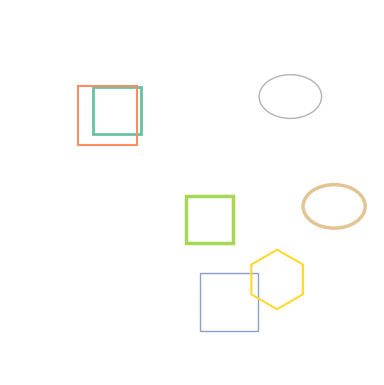[{"shape": "square", "thickness": 2, "radius": 0.31, "center": [0.304, 0.714]}, {"shape": "square", "thickness": 1.5, "radius": 0.39, "center": [0.279, 0.7]}, {"shape": "square", "thickness": 1, "radius": 0.38, "center": [0.594, 0.216]}, {"shape": "square", "thickness": 2.5, "radius": 0.31, "center": [0.545, 0.43]}, {"shape": "hexagon", "thickness": 1.5, "radius": 0.39, "center": [0.72, 0.274]}, {"shape": "oval", "thickness": 2.5, "radius": 0.4, "center": [0.868, 0.464]}, {"shape": "oval", "thickness": 1, "radius": 0.41, "center": [0.754, 0.749]}]